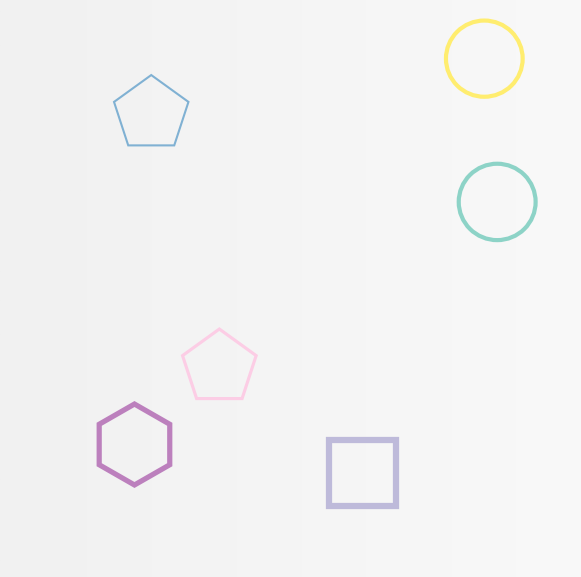[{"shape": "circle", "thickness": 2, "radius": 0.33, "center": [0.855, 0.649]}, {"shape": "square", "thickness": 3, "radius": 0.29, "center": [0.624, 0.18]}, {"shape": "pentagon", "thickness": 1, "radius": 0.34, "center": [0.26, 0.802]}, {"shape": "pentagon", "thickness": 1.5, "radius": 0.33, "center": [0.377, 0.363]}, {"shape": "hexagon", "thickness": 2.5, "radius": 0.35, "center": [0.231, 0.229]}, {"shape": "circle", "thickness": 2, "radius": 0.33, "center": [0.833, 0.898]}]